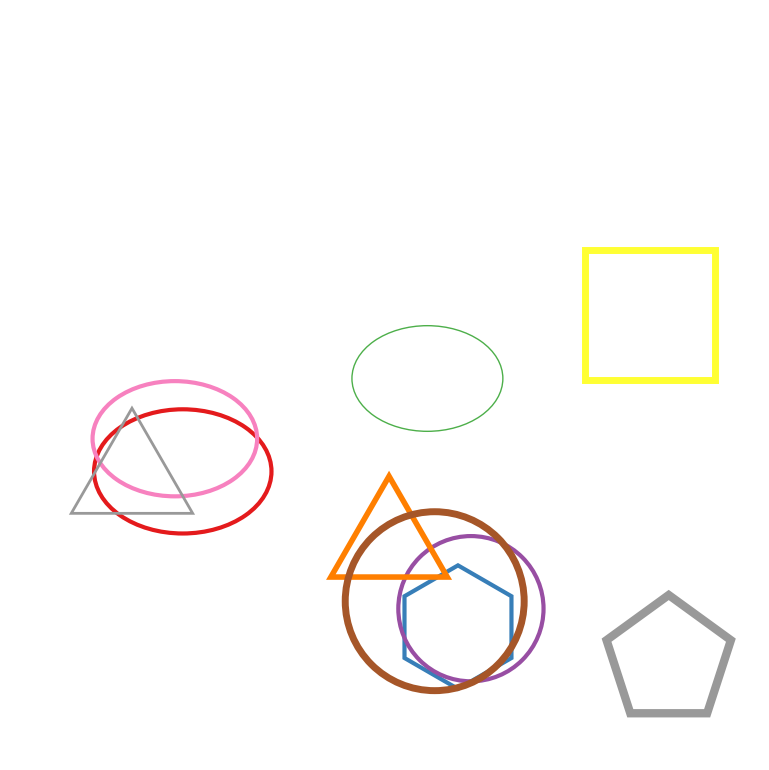[{"shape": "oval", "thickness": 1.5, "radius": 0.58, "center": [0.237, 0.388]}, {"shape": "hexagon", "thickness": 1.5, "radius": 0.4, "center": [0.595, 0.186]}, {"shape": "oval", "thickness": 0.5, "radius": 0.49, "center": [0.555, 0.508]}, {"shape": "circle", "thickness": 1.5, "radius": 0.47, "center": [0.612, 0.209]}, {"shape": "triangle", "thickness": 2, "radius": 0.44, "center": [0.505, 0.294]}, {"shape": "square", "thickness": 2.5, "radius": 0.42, "center": [0.844, 0.591]}, {"shape": "circle", "thickness": 2.5, "radius": 0.58, "center": [0.565, 0.219]}, {"shape": "oval", "thickness": 1.5, "radius": 0.53, "center": [0.227, 0.43]}, {"shape": "triangle", "thickness": 1, "radius": 0.46, "center": [0.171, 0.379]}, {"shape": "pentagon", "thickness": 3, "radius": 0.42, "center": [0.868, 0.142]}]